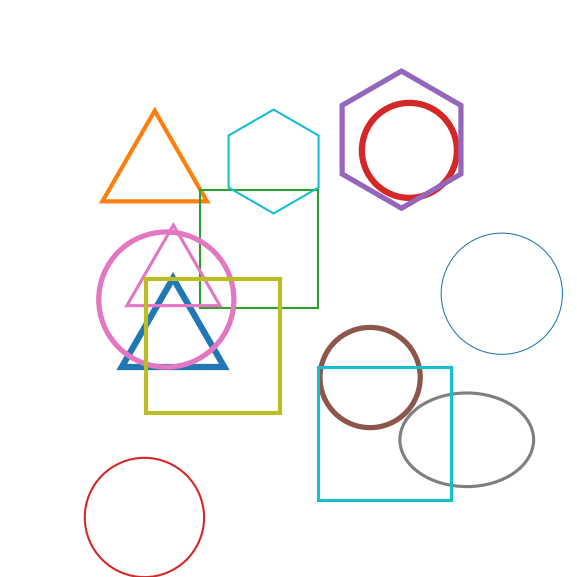[{"shape": "circle", "thickness": 0.5, "radius": 0.52, "center": [0.869, 0.49]}, {"shape": "triangle", "thickness": 3, "radius": 0.51, "center": [0.3, 0.415]}, {"shape": "triangle", "thickness": 2, "radius": 0.52, "center": [0.268, 0.703]}, {"shape": "square", "thickness": 1, "radius": 0.51, "center": [0.448, 0.568]}, {"shape": "circle", "thickness": 3, "radius": 0.41, "center": [0.709, 0.739]}, {"shape": "circle", "thickness": 1, "radius": 0.52, "center": [0.25, 0.103]}, {"shape": "hexagon", "thickness": 2.5, "radius": 0.59, "center": [0.695, 0.757]}, {"shape": "circle", "thickness": 2.5, "radius": 0.43, "center": [0.641, 0.345]}, {"shape": "triangle", "thickness": 1.5, "radius": 0.47, "center": [0.3, 0.516]}, {"shape": "circle", "thickness": 2.5, "radius": 0.58, "center": [0.288, 0.48]}, {"shape": "oval", "thickness": 1.5, "radius": 0.58, "center": [0.808, 0.238]}, {"shape": "square", "thickness": 2, "radius": 0.58, "center": [0.369, 0.4]}, {"shape": "hexagon", "thickness": 1, "radius": 0.45, "center": [0.474, 0.719]}, {"shape": "square", "thickness": 1.5, "radius": 0.58, "center": [0.666, 0.249]}]